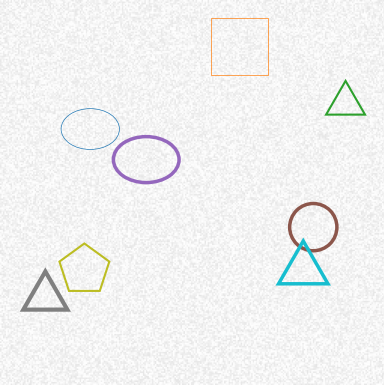[{"shape": "oval", "thickness": 0.5, "radius": 0.38, "center": [0.234, 0.665]}, {"shape": "square", "thickness": 0.5, "radius": 0.37, "center": [0.622, 0.88]}, {"shape": "triangle", "thickness": 1.5, "radius": 0.29, "center": [0.898, 0.731]}, {"shape": "oval", "thickness": 2.5, "radius": 0.43, "center": [0.38, 0.585]}, {"shape": "circle", "thickness": 2.5, "radius": 0.31, "center": [0.814, 0.41]}, {"shape": "triangle", "thickness": 3, "radius": 0.33, "center": [0.118, 0.229]}, {"shape": "pentagon", "thickness": 1.5, "radius": 0.34, "center": [0.219, 0.299]}, {"shape": "triangle", "thickness": 2.5, "radius": 0.37, "center": [0.788, 0.3]}]